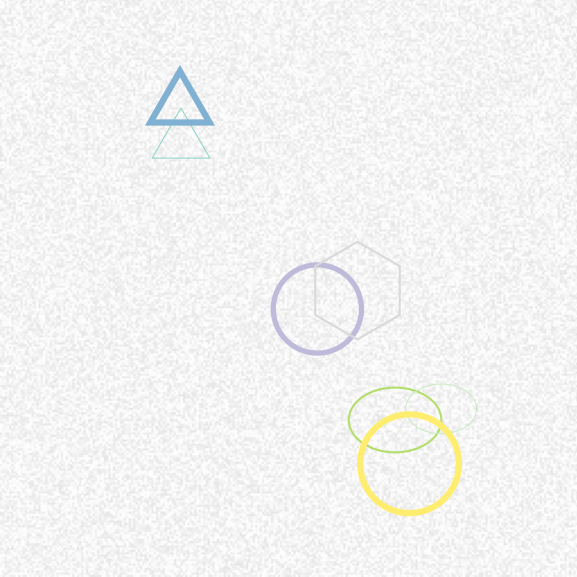[{"shape": "triangle", "thickness": 0.5, "radius": 0.29, "center": [0.313, 0.754]}, {"shape": "circle", "thickness": 2.5, "radius": 0.38, "center": [0.55, 0.464]}, {"shape": "triangle", "thickness": 3, "radius": 0.3, "center": [0.312, 0.817]}, {"shape": "oval", "thickness": 1, "radius": 0.4, "center": [0.684, 0.272]}, {"shape": "hexagon", "thickness": 1, "radius": 0.42, "center": [0.619, 0.496]}, {"shape": "oval", "thickness": 0.5, "radius": 0.31, "center": [0.764, 0.291]}, {"shape": "circle", "thickness": 3, "radius": 0.43, "center": [0.709, 0.196]}]